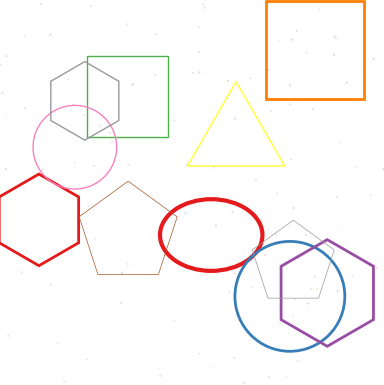[{"shape": "oval", "thickness": 3, "radius": 0.67, "center": [0.549, 0.39]}, {"shape": "hexagon", "thickness": 2, "radius": 0.6, "center": [0.101, 0.429]}, {"shape": "circle", "thickness": 2, "radius": 0.71, "center": [0.753, 0.23]}, {"shape": "square", "thickness": 1, "radius": 0.52, "center": [0.331, 0.749]}, {"shape": "hexagon", "thickness": 2, "radius": 0.69, "center": [0.85, 0.239]}, {"shape": "square", "thickness": 2, "radius": 0.64, "center": [0.819, 0.869]}, {"shape": "triangle", "thickness": 1, "radius": 0.73, "center": [0.613, 0.642]}, {"shape": "pentagon", "thickness": 0.5, "radius": 0.67, "center": [0.333, 0.396]}, {"shape": "circle", "thickness": 1, "radius": 0.54, "center": [0.194, 0.618]}, {"shape": "pentagon", "thickness": 0.5, "radius": 0.56, "center": [0.762, 0.316]}, {"shape": "hexagon", "thickness": 1, "radius": 0.51, "center": [0.22, 0.738]}]